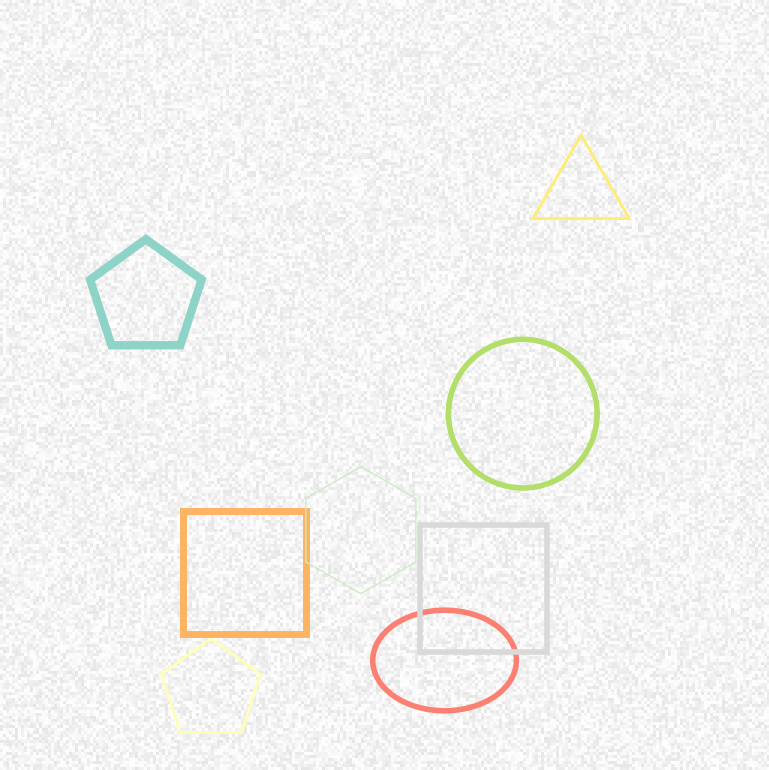[{"shape": "pentagon", "thickness": 3, "radius": 0.38, "center": [0.189, 0.613]}, {"shape": "pentagon", "thickness": 1, "radius": 0.34, "center": [0.274, 0.103]}, {"shape": "oval", "thickness": 2, "radius": 0.47, "center": [0.577, 0.142]}, {"shape": "square", "thickness": 2.5, "radius": 0.4, "center": [0.318, 0.257]}, {"shape": "circle", "thickness": 2, "radius": 0.48, "center": [0.679, 0.463]}, {"shape": "square", "thickness": 2, "radius": 0.41, "center": [0.628, 0.236]}, {"shape": "hexagon", "thickness": 0.5, "radius": 0.41, "center": [0.469, 0.311]}, {"shape": "triangle", "thickness": 1, "radius": 0.36, "center": [0.755, 0.752]}]